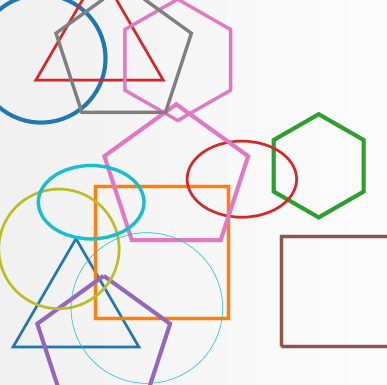[{"shape": "triangle", "thickness": 2, "radius": 0.94, "center": [0.196, 0.192]}, {"shape": "circle", "thickness": 3, "radius": 0.83, "center": [0.106, 0.848]}, {"shape": "square", "thickness": 2.5, "radius": 0.86, "center": [0.417, 0.346]}, {"shape": "hexagon", "thickness": 3, "radius": 0.67, "center": [0.822, 0.569]}, {"shape": "oval", "thickness": 2, "radius": 0.71, "center": [0.624, 0.535]}, {"shape": "triangle", "thickness": 2, "radius": 0.95, "center": [0.257, 0.887]}, {"shape": "pentagon", "thickness": 3, "radius": 0.9, "center": [0.268, 0.103]}, {"shape": "square", "thickness": 2.5, "radius": 0.72, "center": [0.868, 0.245]}, {"shape": "hexagon", "thickness": 2.5, "radius": 0.79, "center": [0.459, 0.845]}, {"shape": "pentagon", "thickness": 3, "radius": 0.98, "center": [0.455, 0.534]}, {"shape": "pentagon", "thickness": 2.5, "radius": 0.92, "center": [0.319, 0.857]}, {"shape": "circle", "thickness": 2, "radius": 0.78, "center": [0.152, 0.353]}, {"shape": "oval", "thickness": 2.5, "radius": 0.68, "center": [0.235, 0.475]}, {"shape": "circle", "thickness": 0.5, "radius": 0.98, "center": [0.379, 0.2]}]